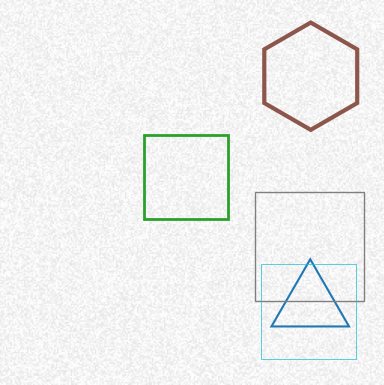[{"shape": "triangle", "thickness": 1.5, "radius": 0.58, "center": [0.806, 0.21]}, {"shape": "square", "thickness": 2, "radius": 0.55, "center": [0.484, 0.541]}, {"shape": "hexagon", "thickness": 3, "radius": 0.7, "center": [0.807, 0.802]}, {"shape": "square", "thickness": 1, "radius": 0.71, "center": [0.803, 0.359]}, {"shape": "square", "thickness": 0.5, "radius": 0.62, "center": [0.801, 0.19]}]